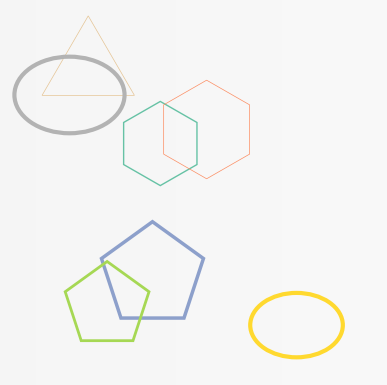[{"shape": "hexagon", "thickness": 1, "radius": 0.55, "center": [0.414, 0.627]}, {"shape": "hexagon", "thickness": 0.5, "radius": 0.64, "center": [0.533, 0.664]}, {"shape": "pentagon", "thickness": 2.5, "radius": 0.69, "center": [0.393, 0.286]}, {"shape": "pentagon", "thickness": 2, "radius": 0.57, "center": [0.276, 0.207]}, {"shape": "oval", "thickness": 3, "radius": 0.6, "center": [0.765, 0.156]}, {"shape": "triangle", "thickness": 0.5, "radius": 0.69, "center": [0.228, 0.821]}, {"shape": "oval", "thickness": 3, "radius": 0.71, "center": [0.179, 0.753]}]